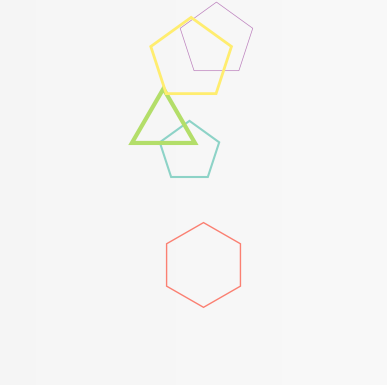[{"shape": "pentagon", "thickness": 1.5, "radius": 0.4, "center": [0.489, 0.605]}, {"shape": "hexagon", "thickness": 1, "radius": 0.55, "center": [0.525, 0.312]}, {"shape": "triangle", "thickness": 3, "radius": 0.47, "center": [0.422, 0.676]}, {"shape": "pentagon", "thickness": 0.5, "radius": 0.49, "center": [0.559, 0.896]}, {"shape": "pentagon", "thickness": 2, "radius": 0.55, "center": [0.493, 0.845]}]